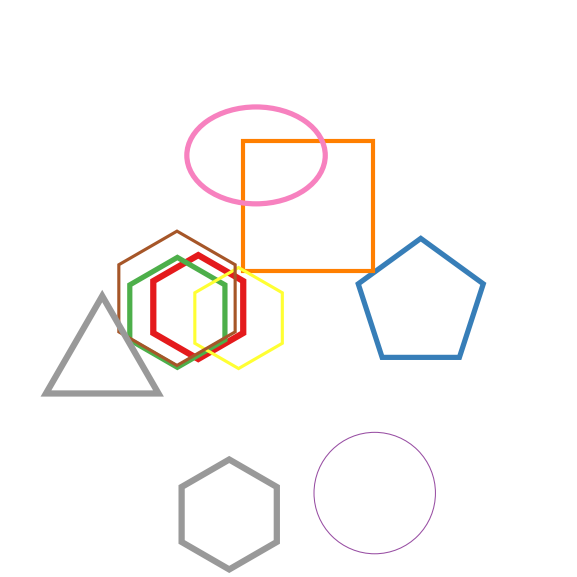[{"shape": "hexagon", "thickness": 3, "radius": 0.45, "center": [0.343, 0.467]}, {"shape": "pentagon", "thickness": 2.5, "radius": 0.57, "center": [0.729, 0.472]}, {"shape": "hexagon", "thickness": 2.5, "radius": 0.48, "center": [0.307, 0.458]}, {"shape": "circle", "thickness": 0.5, "radius": 0.53, "center": [0.649, 0.145]}, {"shape": "square", "thickness": 2, "radius": 0.56, "center": [0.533, 0.643]}, {"shape": "hexagon", "thickness": 1.5, "radius": 0.44, "center": [0.413, 0.448]}, {"shape": "hexagon", "thickness": 1.5, "radius": 0.58, "center": [0.306, 0.483]}, {"shape": "oval", "thickness": 2.5, "radius": 0.6, "center": [0.443, 0.73]}, {"shape": "triangle", "thickness": 3, "radius": 0.56, "center": [0.177, 0.374]}, {"shape": "hexagon", "thickness": 3, "radius": 0.48, "center": [0.397, 0.108]}]